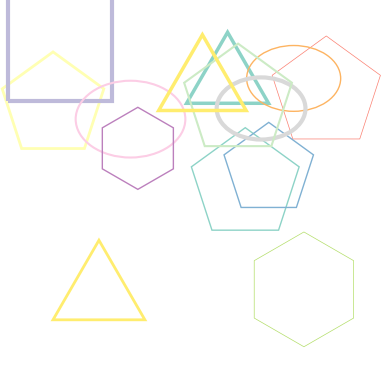[{"shape": "triangle", "thickness": 2.5, "radius": 0.61, "center": [0.591, 0.793]}, {"shape": "pentagon", "thickness": 1, "radius": 0.74, "center": [0.637, 0.521]}, {"shape": "pentagon", "thickness": 2, "radius": 0.69, "center": [0.138, 0.726]}, {"shape": "square", "thickness": 3, "radius": 0.67, "center": [0.157, 0.872]}, {"shape": "pentagon", "thickness": 0.5, "radius": 0.74, "center": [0.847, 0.759]}, {"shape": "pentagon", "thickness": 1, "radius": 0.61, "center": [0.698, 0.56]}, {"shape": "oval", "thickness": 1, "radius": 0.61, "center": [0.763, 0.796]}, {"shape": "hexagon", "thickness": 0.5, "radius": 0.75, "center": [0.789, 0.248]}, {"shape": "oval", "thickness": 1.5, "radius": 0.71, "center": [0.339, 0.691]}, {"shape": "oval", "thickness": 3, "radius": 0.58, "center": [0.678, 0.718]}, {"shape": "hexagon", "thickness": 1, "radius": 0.53, "center": [0.358, 0.615]}, {"shape": "pentagon", "thickness": 1.5, "radius": 0.74, "center": [0.618, 0.74]}, {"shape": "triangle", "thickness": 2.5, "radius": 0.66, "center": [0.526, 0.779]}, {"shape": "triangle", "thickness": 2, "radius": 0.69, "center": [0.257, 0.238]}]